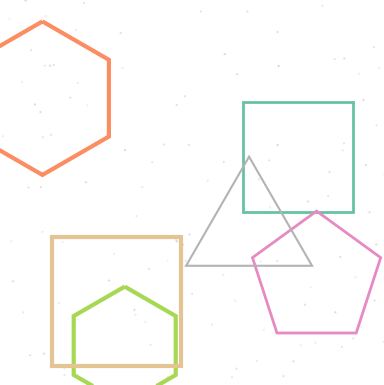[{"shape": "square", "thickness": 2, "radius": 0.71, "center": [0.774, 0.593]}, {"shape": "hexagon", "thickness": 3, "radius": 1.0, "center": [0.11, 0.745]}, {"shape": "pentagon", "thickness": 2, "radius": 0.88, "center": [0.822, 0.277]}, {"shape": "hexagon", "thickness": 3, "radius": 0.76, "center": [0.324, 0.103]}, {"shape": "square", "thickness": 3, "radius": 0.84, "center": [0.302, 0.217]}, {"shape": "triangle", "thickness": 1.5, "radius": 0.94, "center": [0.647, 0.404]}]